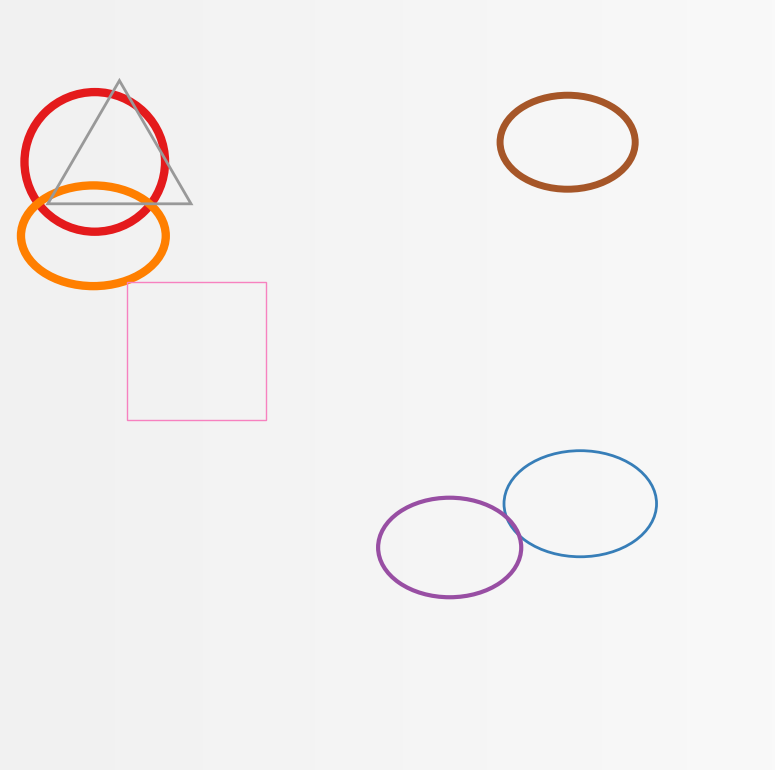[{"shape": "circle", "thickness": 3, "radius": 0.45, "center": [0.122, 0.79]}, {"shape": "oval", "thickness": 1, "radius": 0.49, "center": [0.749, 0.346]}, {"shape": "oval", "thickness": 1.5, "radius": 0.46, "center": [0.58, 0.289]}, {"shape": "oval", "thickness": 3, "radius": 0.47, "center": [0.12, 0.694]}, {"shape": "oval", "thickness": 2.5, "radius": 0.44, "center": [0.732, 0.815]}, {"shape": "square", "thickness": 0.5, "radius": 0.45, "center": [0.254, 0.545]}, {"shape": "triangle", "thickness": 1, "radius": 0.53, "center": [0.154, 0.789]}]